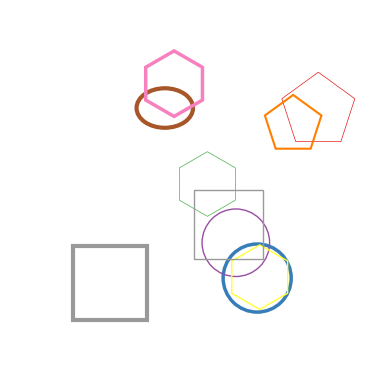[{"shape": "pentagon", "thickness": 0.5, "radius": 0.5, "center": [0.827, 0.713]}, {"shape": "circle", "thickness": 2.5, "radius": 0.44, "center": [0.668, 0.278]}, {"shape": "hexagon", "thickness": 0.5, "radius": 0.42, "center": [0.539, 0.522]}, {"shape": "circle", "thickness": 1, "radius": 0.44, "center": [0.613, 0.37]}, {"shape": "pentagon", "thickness": 1.5, "radius": 0.39, "center": [0.761, 0.676]}, {"shape": "hexagon", "thickness": 1, "radius": 0.42, "center": [0.675, 0.28]}, {"shape": "oval", "thickness": 3, "radius": 0.37, "center": [0.428, 0.719]}, {"shape": "hexagon", "thickness": 2.5, "radius": 0.43, "center": [0.452, 0.783]}, {"shape": "square", "thickness": 3, "radius": 0.48, "center": [0.285, 0.265]}, {"shape": "square", "thickness": 1, "radius": 0.45, "center": [0.593, 0.417]}]